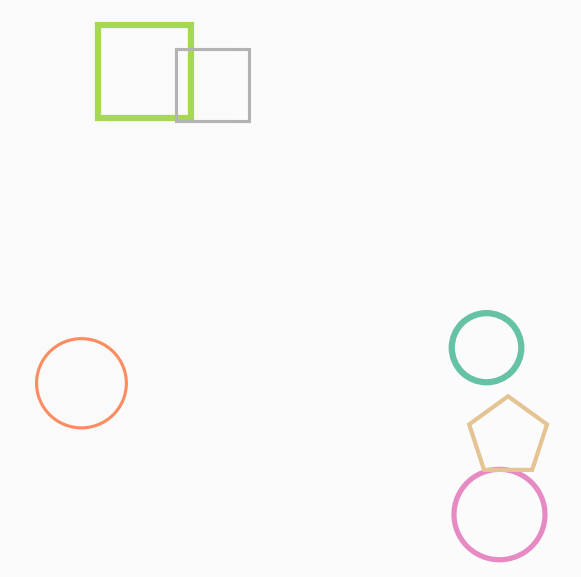[{"shape": "circle", "thickness": 3, "radius": 0.3, "center": [0.837, 0.397]}, {"shape": "circle", "thickness": 1.5, "radius": 0.39, "center": [0.14, 0.336]}, {"shape": "circle", "thickness": 2.5, "radius": 0.39, "center": [0.859, 0.108]}, {"shape": "square", "thickness": 3, "radius": 0.4, "center": [0.249, 0.876]}, {"shape": "pentagon", "thickness": 2, "radius": 0.35, "center": [0.874, 0.243]}, {"shape": "square", "thickness": 1.5, "radius": 0.31, "center": [0.365, 0.852]}]